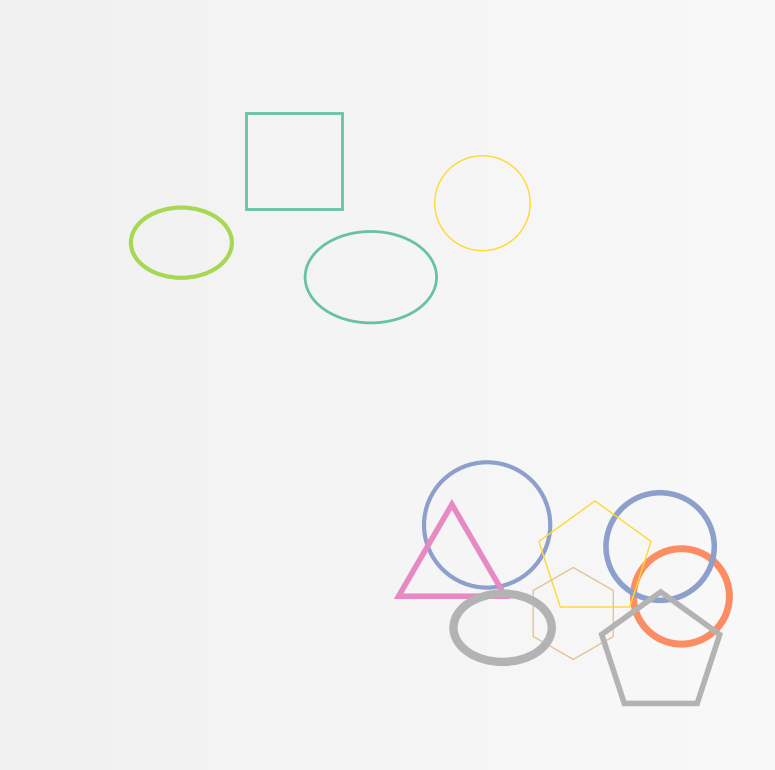[{"shape": "oval", "thickness": 1, "radius": 0.42, "center": [0.479, 0.64]}, {"shape": "square", "thickness": 1, "radius": 0.31, "center": [0.379, 0.791]}, {"shape": "circle", "thickness": 2.5, "radius": 0.31, "center": [0.879, 0.225]}, {"shape": "circle", "thickness": 1.5, "radius": 0.41, "center": [0.629, 0.318]}, {"shape": "circle", "thickness": 2, "radius": 0.35, "center": [0.852, 0.29]}, {"shape": "triangle", "thickness": 2, "radius": 0.4, "center": [0.583, 0.265]}, {"shape": "oval", "thickness": 1.5, "radius": 0.33, "center": [0.234, 0.685]}, {"shape": "circle", "thickness": 0.5, "radius": 0.31, "center": [0.623, 0.736]}, {"shape": "pentagon", "thickness": 0.5, "radius": 0.38, "center": [0.768, 0.273]}, {"shape": "hexagon", "thickness": 0.5, "radius": 0.3, "center": [0.74, 0.203]}, {"shape": "pentagon", "thickness": 2, "radius": 0.4, "center": [0.853, 0.151]}, {"shape": "oval", "thickness": 3, "radius": 0.32, "center": [0.649, 0.185]}]